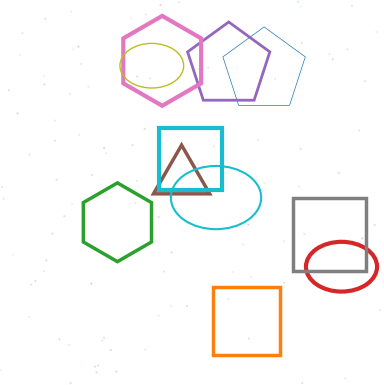[{"shape": "pentagon", "thickness": 0.5, "radius": 0.56, "center": [0.686, 0.817]}, {"shape": "square", "thickness": 2.5, "radius": 0.44, "center": [0.64, 0.166]}, {"shape": "hexagon", "thickness": 2.5, "radius": 0.51, "center": [0.305, 0.423]}, {"shape": "oval", "thickness": 3, "radius": 0.46, "center": [0.887, 0.307]}, {"shape": "pentagon", "thickness": 2, "radius": 0.56, "center": [0.594, 0.831]}, {"shape": "triangle", "thickness": 2.5, "radius": 0.42, "center": [0.472, 0.539]}, {"shape": "hexagon", "thickness": 3, "radius": 0.58, "center": [0.421, 0.842]}, {"shape": "square", "thickness": 2.5, "radius": 0.48, "center": [0.855, 0.392]}, {"shape": "oval", "thickness": 1, "radius": 0.41, "center": [0.394, 0.829]}, {"shape": "square", "thickness": 3, "radius": 0.41, "center": [0.494, 0.587]}, {"shape": "oval", "thickness": 1.5, "radius": 0.59, "center": [0.561, 0.487]}]